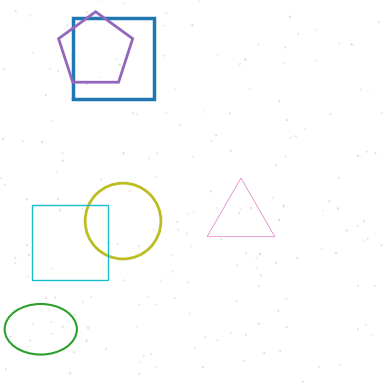[{"shape": "square", "thickness": 2.5, "radius": 0.53, "center": [0.294, 0.849]}, {"shape": "oval", "thickness": 1.5, "radius": 0.47, "center": [0.106, 0.145]}, {"shape": "pentagon", "thickness": 2, "radius": 0.51, "center": [0.248, 0.868]}, {"shape": "triangle", "thickness": 0.5, "radius": 0.51, "center": [0.626, 0.436]}, {"shape": "circle", "thickness": 2, "radius": 0.49, "center": [0.32, 0.426]}, {"shape": "square", "thickness": 1, "radius": 0.49, "center": [0.182, 0.37]}]